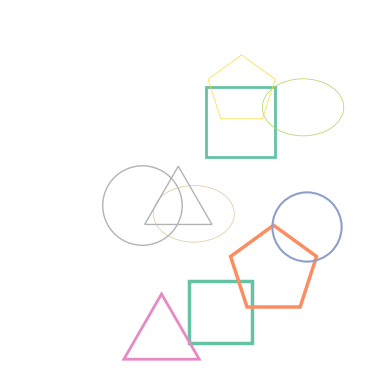[{"shape": "square", "thickness": 2.5, "radius": 0.4, "center": [0.573, 0.19]}, {"shape": "square", "thickness": 2, "radius": 0.45, "center": [0.625, 0.683]}, {"shape": "pentagon", "thickness": 2.5, "radius": 0.59, "center": [0.711, 0.298]}, {"shape": "circle", "thickness": 1.5, "radius": 0.45, "center": [0.797, 0.41]}, {"shape": "triangle", "thickness": 2, "radius": 0.57, "center": [0.42, 0.123]}, {"shape": "oval", "thickness": 0.5, "radius": 0.53, "center": [0.787, 0.721]}, {"shape": "pentagon", "thickness": 0.5, "radius": 0.46, "center": [0.628, 0.766]}, {"shape": "oval", "thickness": 0.5, "radius": 0.53, "center": [0.503, 0.445]}, {"shape": "triangle", "thickness": 1, "radius": 0.5, "center": [0.463, 0.467]}, {"shape": "circle", "thickness": 1, "radius": 0.52, "center": [0.37, 0.466]}]